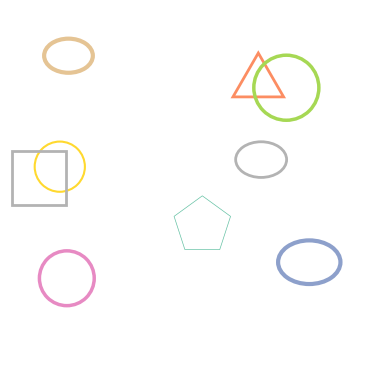[{"shape": "pentagon", "thickness": 0.5, "radius": 0.39, "center": [0.525, 0.414]}, {"shape": "triangle", "thickness": 2, "radius": 0.38, "center": [0.671, 0.786]}, {"shape": "oval", "thickness": 3, "radius": 0.4, "center": [0.803, 0.319]}, {"shape": "circle", "thickness": 2.5, "radius": 0.36, "center": [0.174, 0.277]}, {"shape": "circle", "thickness": 2.5, "radius": 0.42, "center": [0.744, 0.772]}, {"shape": "circle", "thickness": 1.5, "radius": 0.33, "center": [0.155, 0.567]}, {"shape": "oval", "thickness": 3, "radius": 0.32, "center": [0.178, 0.855]}, {"shape": "square", "thickness": 2, "radius": 0.35, "center": [0.101, 0.537]}, {"shape": "oval", "thickness": 2, "radius": 0.33, "center": [0.678, 0.585]}]